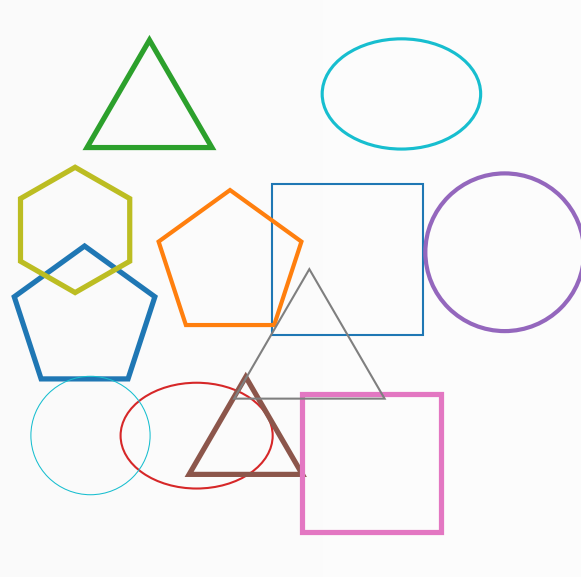[{"shape": "square", "thickness": 1, "radius": 0.65, "center": [0.598, 0.55]}, {"shape": "pentagon", "thickness": 2.5, "radius": 0.64, "center": [0.146, 0.446]}, {"shape": "pentagon", "thickness": 2, "radius": 0.65, "center": [0.396, 0.541]}, {"shape": "triangle", "thickness": 2.5, "radius": 0.62, "center": [0.257, 0.806]}, {"shape": "oval", "thickness": 1, "radius": 0.65, "center": [0.338, 0.245]}, {"shape": "circle", "thickness": 2, "radius": 0.68, "center": [0.868, 0.562]}, {"shape": "triangle", "thickness": 2.5, "radius": 0.56, "center": [0.423, 0.234]}, {"shape": "square", "thickness": 2.5, "radius": 0.6, "center": [0.64, 0.197]}, {"shape": "triangle", "thickness": 1, "radius": 0.75, "center": [0.532, 0.384]}, {"shape": "hexagon", "thickness": 2.5, "radius": 0.54, "center": [0.129, 0.601]}, {"shape": "circle", "thickness": 0.5, "radius": 0.51, "center": [0.156, 0.245]}, {"shape": "oval", "thickness": 1.5, "radius": 0.68, "center": [0.691, 0.836]}]